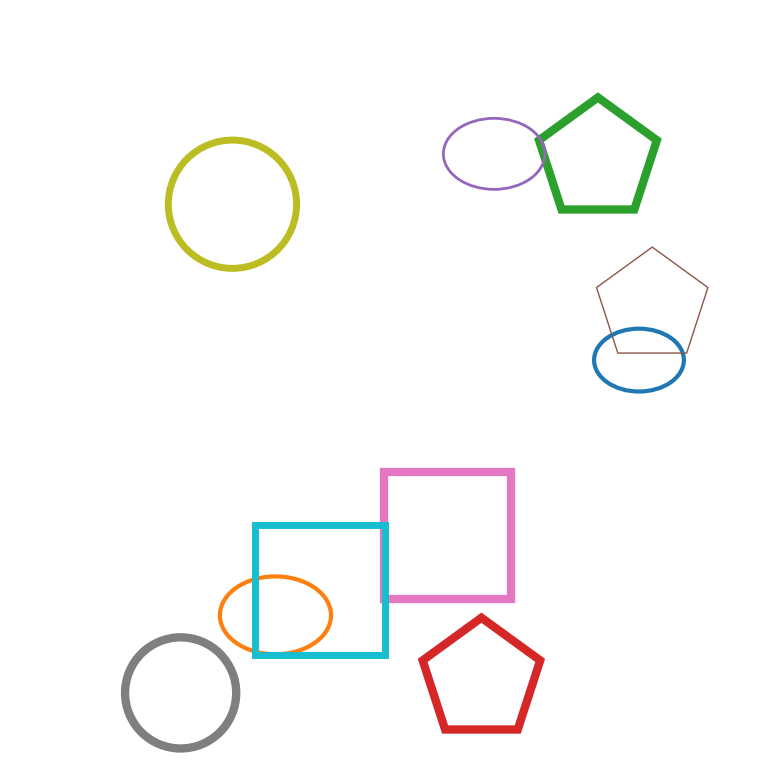[{"shape": "oval", "thickness": 1.5, "radius": 0.29, "center": [0.83, 0.532]}, {"shape": "oval", "thickness": 1.5, "radius": 0.36, "center": [0.358, 0.201]}, {"shape": "pentagon", "thickness": 3, "radius": 0.4, "center": [0.777, 0.793]}, {"shape": "pentagon", "thickness": 3, "radius": 0.4, "center": [0.625, 0.118]}, {"shape": "oval", "thickness": 1, "radius": 0.33, "center": [0.642, 0.8]}, {"shape": "pentagon", "thickness": 0.5, "radius": 0.38, "center": [0.847, 0.603]}, {"shape": "square", "thickness": 3, "radius": 0.41, "center": [0.581, 0.304]}, {"shape": "circle", "thickness": 3, "radius": 0.36, "center": [0.235, 0.1]}, {"shape": "circle", "thickness": 2.5, "radius": 0.42, "center": [0.302, 0.735]}, {"shape": "square", "thickness": 2.5, "radius": 0.42, "center": [0.415, 0.233]}]